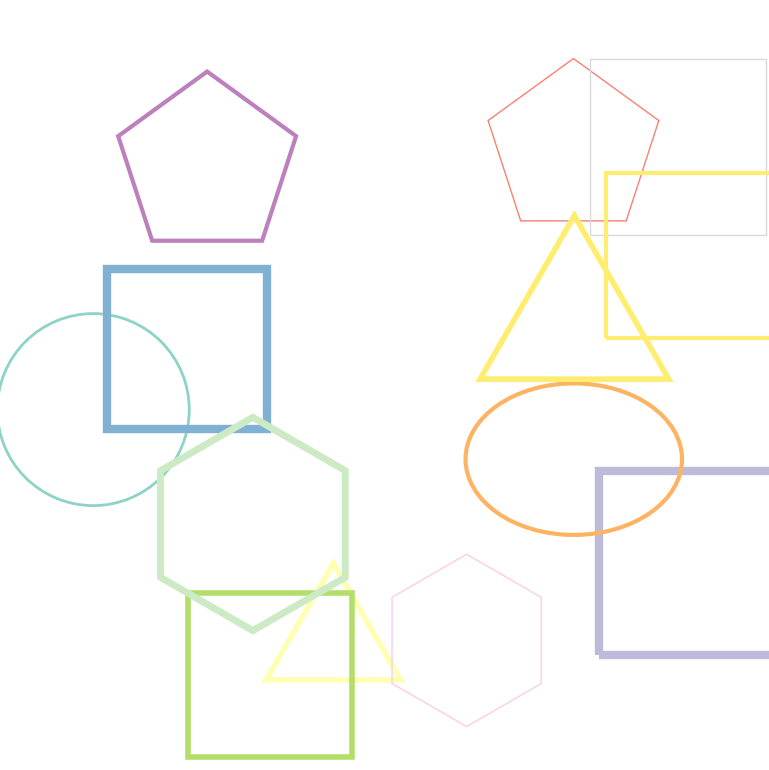[{"shape": "circle", "thickness": 1, "radius": 0.62, "center": [0.121, 0.468]}, {"shape": "triangle", "thickness": 2, "radius": 0.5, "center": [0.433, 0.167]}, {"shape": "square", "thickness": 3, "radius": 0.6, "center": [0.897, 0.268]}, {"shape": "pentagon", "thickness": 0.5, "radius": 0.58, "center": [0.745, 0.807]}, {"shape": "square", "thickness": 3, "radius": 0.52, "center": [0.243, 0.546]}, {"shape": "oval", "thickness": 1.5, "radius": 0.7, "center": [0.745, 0.404]}, {"shape": "square", "thickness": 2, "radius": 0.53, "center": [0.351, 0.123]}, {"shape": "hexagon", "thickness": 0.5, "radius": 0.56, "center": [0.606, 0.168]}, {"shape": "square", "thickness": 0.5, "radius": 0.57, "center": [0.88, 0.809]}, {"shape": "pentagon", "thickness": 1.5, "radius": 0.61, "center": [0.269, 0.786]}, {"shape": "hexagon", "thickness": 2.5, "radius": 0.69, "center": [0.328, 0.32]}, {"shape": "triangle", "thickness": 2, "radius": 0.71, "center": [0.746, 0.578]}, {"shape": "square", "thickness": 1.5, "radius": 0.53, "center": [0.893, 0.668]}]